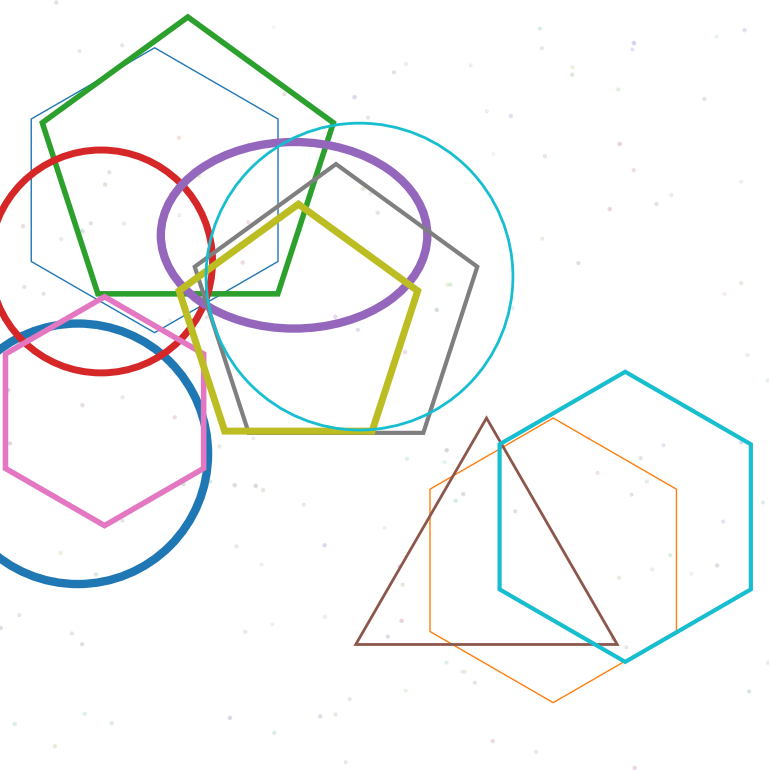[{"shape": "hexagon", "thickness": 0.5, "radius": 0.93, "center": [0.201, 0.753]}, {"shape": "circle", "thickness": 3, "radius": 0.85, "center": [0.101, 0.411]}, {"shape": "hexagon", "thickness": 0.5, "radius": 0.92, "center": [0.718, 0.272]}, {"shape": "pentagon", "thickness": 2, "radius": 0.99, "center": [0.244, 0.779]}, {"shape": "circle", "thickness": 2.5, "radius": 0.72, "center": [0.131, 0.66]}, {"shape": "oval", "thickness": 3, "radius": 0.87, "center": [0.382, 0.694]}, {"shape": "triangle", "thickness": 1, "radius": 0.98, "center": [0.632, 0.261]}, {"shape": "hexagon", "thickness": 2, "radius": 0.74, "center": [0.136, 0.466]}, {"shape": "pentagon", "thickness": 1.5, "radius": 0.96, "center": [0.436, 0.594]}, {"shape": "pentagon", "thickness": 2.5, "radius": 0.81, "center": [0.388, 0.572]}, {"shape": "circle", "thickness": 1, "radius": 1.0, "center": [0.467, 0.641]}, {"shape": "hexagon", "thickness": 1.5, "radius": 0.94, "center": [0.812, 0.329]}]